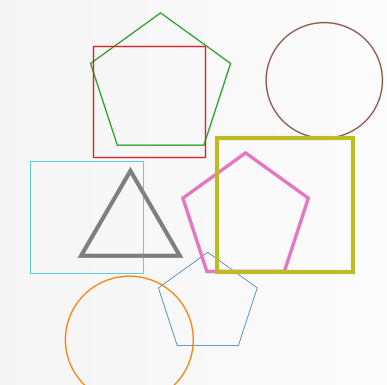[{"shape": "pentagon", "thickness": 0.5, "radius": 0.67, "center": [0.536, 0.211]}, {"shape": "circle", "thickness": 1, "radius": 0.83, "center": [0.334, 0.118]}, {"shape": "pentagon", "thickness": 1, "radius": 0.95, "center": [0.414, 0.777]}, {"shape": "square", "thickness": 1, "radius": 0.72, "center": [0.384, 0.737]}, {"shape": "circle", "thickness": 1, "radius": 0.75, "center": [0.837, 0.791]}, {"shape": "pentagon", "thickness": 2.5, "radius": 0.85, "center": [0.634, 0.433]}, {"shape": "triangle", "thickness": 3, "radius": 0.74, "center": [0.337, 0.409]}, {"shape": "square", "thickness": 3, "radius": 0.87, "center": [0.736, 0.467]}, {"shape": "square", "thickness": 0.5, "radius": 0.73, "center": [0.223, 0.437]}]